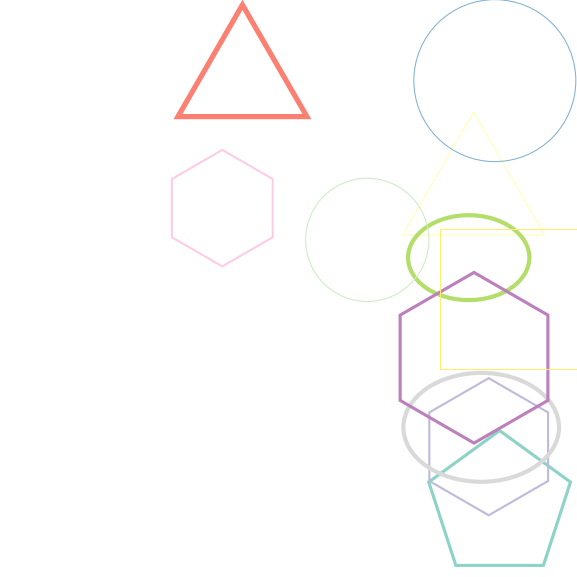[{"shape": "pentagon", "thickness": 1.5, "radius": 0.65, "center": [0.865, 0.125]}, {"shape": "triangle", "thickness": 0.5, "radius": 0.71, "center": [0.82, 0.663]}, {"shape": "hexagon", "thickness": 1, "radius": 0.59, "center": [0.846, 0.226]}, {"shape": "triangle", "thickness": 2.5, "radius": 0.64, "center": [0.42, 0.862]}, {"shape": "circle", "thickness": 0.5, "radius": 0.7, "center": [0.857, 0.86]}, {"shape": "oval", "thickness": 2, "radius": 0.53, "center": [0.812, 0.553]}, {"shape": "hexagon", "thickness": 1, "radius": 0.5, "center": [0.385, 0.639]}, {"shape": "oval", "thickness": 2, "radius": 0.67, "center": [0.833, 0.259]}, {"shape": "hexagon", "thickness": 1.5, "radius": 0.74, "center": [0.821, 0.38]}, {"shape": "circle", "thickness": 0.5, "radius": 0.53, "center": [0.636, 0.584]}, {"shape": "square", "thickness": 0.5, "radius": 0.61, "center": [0.884, 0.481]}]